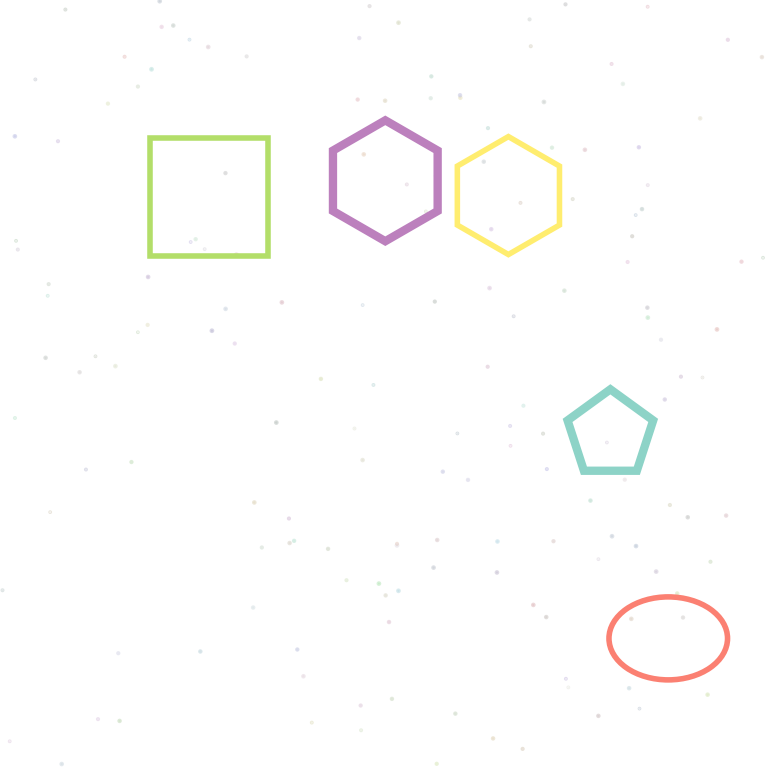[{"shape": "pentagon", "thickness": 3, "radius": 0.29, "center": [0.793, 0.436]}, {"shape": "oval", "thickness": 2, "radius": 0.38, "center": [0.868, 0.171]}, {"shape": "square", "thickness": 2, "radius": 0.38, "center": [0.271, 0.744]}, {"shape": "hexagon", "thickness": 3, "radius": 0.39, "center": [0.5, 0.765]}, {"shape": "hexagon", "thickness": 2, "radius": 0.38, "center": [0.66, 0.746]}]